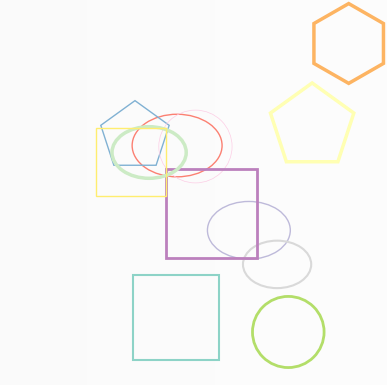[{"shape": "square", "thickness": 1.5, "radius": 0.55, "center": [0.454, 0.176]}, {"shape": "pentagon", "thickness": 2.5, "radius": 0.57, "center": [0.806, 0.671]}, {"shape": "oval", "thickness": 1, "radius": 0.53, "center": [0.642, 0.402]}, {"shape": "oval", "thickness": 1, "radius": 0.58, "center": [0.457, 0.622]}, {"shape": "pentagon", "thickness": 1, "radius": 0.46, "center": [0.348, 0.646]}, {"shape": "hexagon", "thickness": 2.5, "radius": 0.52, "center": [0.9, 0.887]}, {"shape": "circle", "thickness": 2, "radius": 0.46, "center": [0.744, 0.138]}, {"shape": "circle", "thickness": 0.5, "radius": 0.47, "center": [0.504, 0.619]}, {"shape": "oval", "thickness": 1.5, "radius": 0.44, "center": [0.715, 0.313]}, {"shape": "square", "thickness": 2, "radius": 0.58, "center": [0.546, 0.445]}, {"shape": "oval", "thickness": 2.5, "radius": 0.48, "center": [0.385, 0.604]}, {"shape": "square", "thickness": 1, "radius": 0.45, "center": [0.338, 0.579]}]